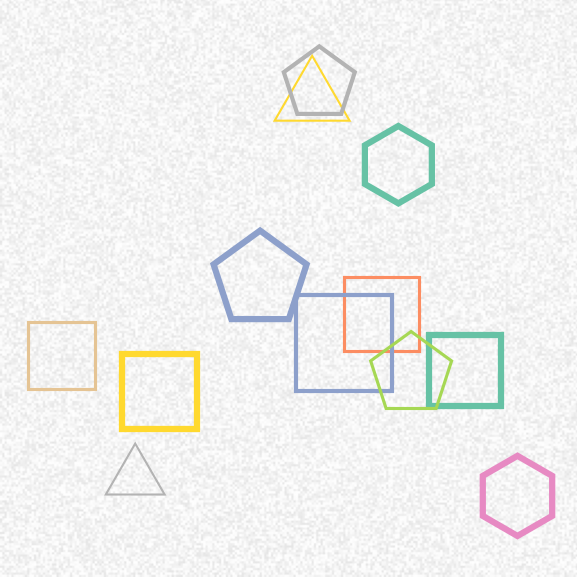[{"shape": "square", "thickness": 3, "radius": 0.31, "center": [0.805, 0.358]}, {"shape": "hexagon", "thickness": 3, "radius": 0.33, "center": [0.69, 0.714]}, {"shape": "square", "thickness": 1.5, "radius": 0.32, "center": [0.661, 0.455]}, {"shape": "pentagon", "thickness": 3, "radius": 0.42, "center": [0.45, 0.515]}, {"shape": "square", "thickness": 2, "radius": 0.41, "center": [0.595, 0.405]}, {"shape": "hexagon", "thickness": 3, "radius": 0.35, "center": [0.896, 0.14]}, {"shape": "pentagon", "thickness": 1.5, "radius": 0.37, "center": [0.712, 0.351]}, {"shape": "square", "thickness": 3, "radius": 0.32, "center": [0.276, 0.321]}, {"shape": "triangle", "thickness": 1, "radius": 0.37, "center": [0.54, 0.828]}, {"shape": "square", "thickness": 1.5, "radius": 0.29, "center": [0.107, 0.383]}, {"shape": "triangle", "thickness": 1, "radius": 0.29, "center": [0.234, 0.172]}, {"shape": "pentagon", "thickness": 2, "radius": 0.32, "center": [0.553, 0.854]}]